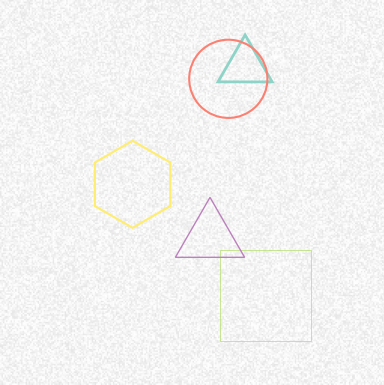[{"shape": "triangle", "thickness": 2, "radius": 0.41, "center": [0.637, 0.828]}, {"shape": "circle", "thickness": 1.5, "radius": 0.51, "center": [0.593, 0.795]}, {"shape": "square", "thickness": 0.5, "radius": 0.59, "center": [0.689, 0.233]}, {"shape": "triangle", "thickness": 1, "radius": 0.52, "center": [0.545, 0.384]}, {"shape": "hexagon", "thickness": 1.5, "radius": 0.57, "center": [0.344, 0.521]}]